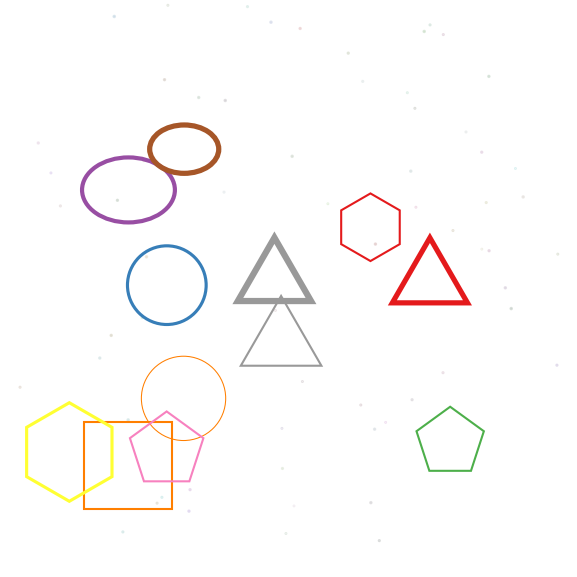[{"shape": "triangle", "thickness": 2.5, "radius": 0.38, "center": [0.744, 0.512]}, {"shape": "hexagon", "thickness": 1, "radius": 0.29, "center": [0.641, 0.606]}, {"shape": "circle", "thickness": 1.5, "radius": 0.34, "center": [0.289, 0.505]}, {"shape": "pentagon", "thickness": 1, "radius": 0.31, "center": [0.78, 0.233]}, {"shape": "oval", "thickness": 2, "radius": 0.4, "center": [0.222, 0.67]}, {"shape": "square", "thickness": 1, "radius": 0.38, "center": [0.222, 0.193]}, {"shape": "circle", "thickness": 0.5, "radius": 0.36, "center": [0.318, 0.309]}, {"shape": "hexagon", "thickness": 1.5, "radius": 0.43, "center": [0.12, 0.216]}, {"shape": "oval", "thickness": 2.5, "radius": 0.3, "center": [0.319, 0.741]}, {"shape": "pentagon", "thickness": 1, "radius": 0.33, "center": [0.289, 0.22]}, {"shape": "triangle", "thickness": 1, "radius": 0.4, "center": [0.487, 0.406]}, {"shape": "triangle", "thickness": 3, "radius": 0.37, "center": [0.475, 0.514]}]